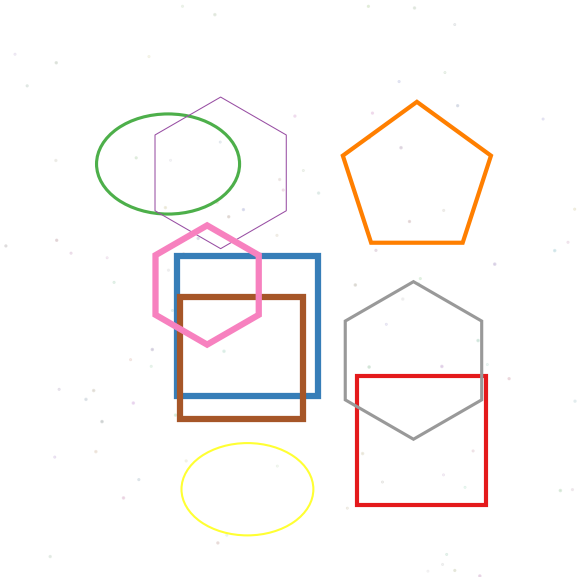[{"shape": "square", "thickness": 2, "radius": 0.56, "center": [0.73, 0.236]}, {"shape": "square", "thickness": 3, "radius": 0.61, "center": [0.428, 0.434]}, {"shape": "oval", "thickness": 1.5, "radius": 0.62, "center": [0.291, 0.715]}, {"shape": "hexagon", "thickness": 0.5, "radius": 0.66, "center": [0.382, 0.7]}, {"shape": "pentagon", "thickness": 2, "radius": 0.67, "center": [0.722, 0.688]}, {"shape": "oval", "thickness": 1, "radius": 0.57, "center": [0.428, 0.152]}, {"shape": "square", "thickness": 3, "radius": 0.53, "center": [0.418, 0.379]}, {"shape": "hexagon", "thickness": 3, "radius": 0.52, "center": [0.359, 0.506]}, {"shape": "hexagon", "thickness": 1.5, "radius": 0.68, "center": [0.716, 0.375]}]